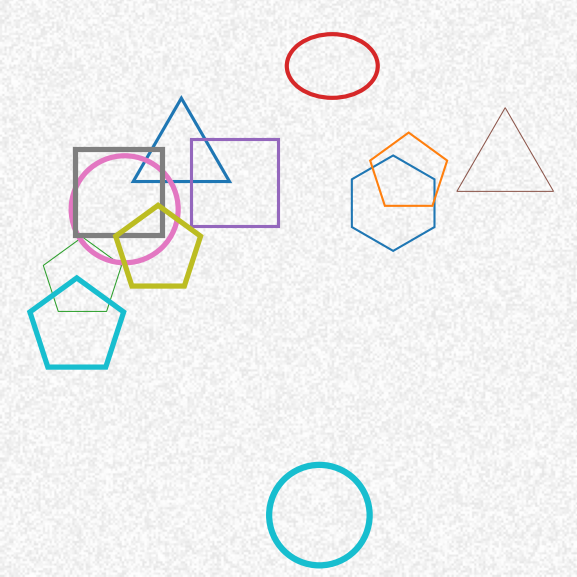[{"shape": "hexagon", "thickness": 1, "radius": 0.41, "center": [0.681, 0.647]}, {"shape": "triangle", "thickness": 1.5, "radius": 0.48, "center": [0.314, 0.733]}, {"shape": "pentagon", "thickness": 1, "radius": 0.35, "center": [0.708, 0.699]}, {"shape": "pentagon", "thickness": 0.5, "radius": 0.36, "center": [0.143, 0.517]}, {"shape": "oval", "thickness": 2, "radius": 0.39, "center": [0.575, 0.885]}, {"shape": "square", "thickness": 1.5, "radius": 0.38, "center": [0.406, 0.683]}, {"shape": "triangle", "thickness": 0.5, "radius": 0.48, "center": [0.875, 0.716]}, {"shape": "circle", "thickness": 2.5, "radius": 0.46, "center": [0.216, 0.637]}, {"shape": "square", "thickness": 2.5, "radius": 0.38, "center": [0.205, 0.667]}, {"shape": "pentagon", "thickness": 2.5, "radius": 0.39, "center": [0.274, 0.566]}, {"shape": "pentagon", "thickness": 2.5, "radius": 0.43, "center": [0.133, 0.433]}, {"shape": "circle", "thickness": 3, "radius": 0.44, "center": [0.553, 0.107]}]